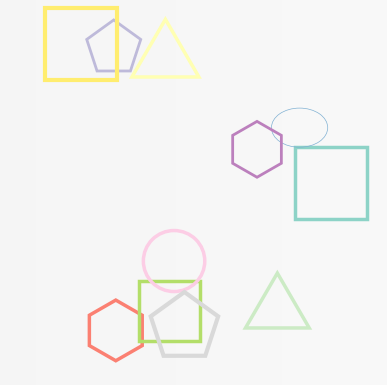[{"shape": "square", "thickness": 2.5, "radius": 0.47, "center": [0.854, 0.525]}, {"shape": "triangle", "thickness": 2.5, "radius": 0.5, "center": [0.427, 0.85]}, {"shape": "pentagon", "thickness": 2, "radius": 0.37, "center": [0.294, 0.875]}, {"shape": "hexagon", "thickness": 2.5, "radius": 0.39, "center": [0.299, 0.142]}, {"shape": "oval", "thickness": 0.5, "radius": 0.36, "center": [0.773, 0.668]}, {"shape": "square", "thickness": 2.5, "radius": 0.39, "center": [0.437, 0.191]}, {"shape": "circle", "thickness": 2.5, "radius": 0.4, "center": [0.449, 0.322]}, {"shape": "pentagon", "thickness": 3, "radius": 0.46, "center": [0.476, 0.15]}, {"shape": "hexagon", "thickness": 2, "radius": 0.36, "center": [0.663, 0.612]}, {"shape": "triangle", "thickness": 2.5, "radius": 0.47, "center": [0.716, 0.196]}, {"shape": "square", "thickness": 3, "radius": 0.47, "center": [0.208, 0.886]}]